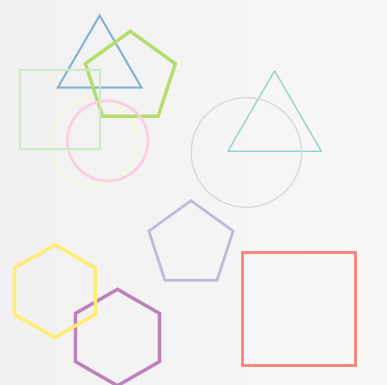[{"shape": "triangle", "thickness": 1, "radius": 0.7, "center": [0.709, 0.677]}, {"shape": "circle", "thickness": 0.5, "radius": 0.56, "center": [0.242, 0.63]}, {"shape": "pentagon", "thickness": 2, "radius": 0.57, "center": [0.493, 0.364]}, {"shape": "square", "thickness": 2, "radius": 0.73, "center": [0.77, 0.198]}, {"shape": "triangle", "thickness": 1.5, "radius": 0.62, "center": [0.257, 0.835]}, {"shape": "pentagon", "thickness": 2.5, "radius": 0.61, "center": [0.336, 0.797]}, {"shape": "circle", "thickness": 2, "radius": 0.52, "center": [0.278, 0.634]}, {"shape": "circle", "thickness": 1, "radius": 0.71, "center": [0.636, 0.604]}, {"shape": "hexagon", "thickness": 2.5, "radius": 0.63, "center": [0.303, 0.123]}, {"shape": "square", "thickness": 1.5, "radius": 0.51, "center": [0.156, 0.715]}, {"shape": "hexagon", "thickness": 2.5, "radius": 0.6, "center": [0.142, 0.244]}]